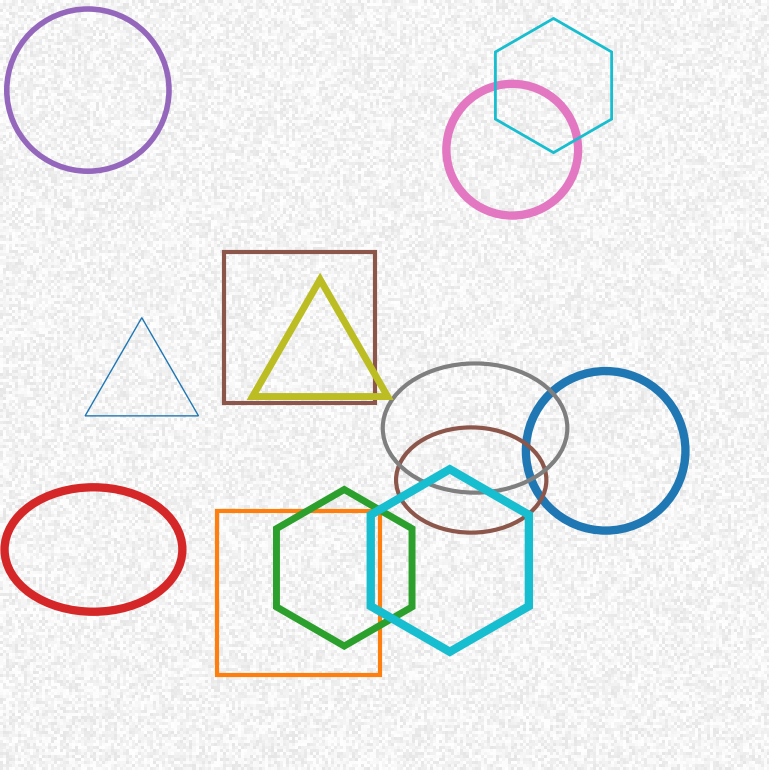[{"shape": "circle", "thickness": 3, "radius": 0.52, "center": [0.787, 0.415]}, {"shape": "triangle", "thickness": 0.5, "radius": 0.43, "center": [0.184, 0.502]}, {"shape": "square", "thickness": 1.5, "radius": 0.53, "center": [0.388, 0.23]}, {"shape": "hexagon", "thickness": 2.5, "radius": 0.51, "center": [0.447, 0.263]}, {"shape": "oval", "thickness": 3, "radius": 0.58, "center": [0.121, 0.286]}, {"shape": "circle", "thickness": 2, "radius": 0.53, "center": [0.114, 0.883]}, {"shape": "square", "thickness": 1.5, "radius": 0.49, "center": [0.389, 0.575]}, {"shape": "oval", "thickness": 1.5, "radius": 0.49, "center": [0.612, 0.377]}, {"shape": "circle", "thickness": 3, "radius": 0.43, "center": [0.665, 0.806]}, {"shape": "oval", "thickness": 1.5, "radius": 0.6, "center": [0.617, 0.444]}, {"shape": "triangle", "thickness": 2.5, "radius": 0.51, "center": [0.416, 0.536]}, {"shape": "hexagon", "thickness": 3, "radius": 0.59, "center": [0.584, 0.272]}, {"shape": "hexagon", "thickness": 1, "radius": 0.44, "center": [0.719, 0.889]}]